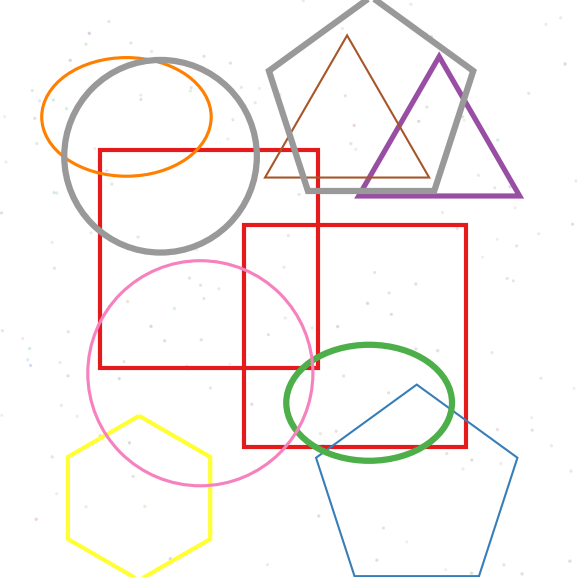[{"shape": "square", "thickness": 2, "radius": 0.96, "center": [0.615, 0.417]}, {"shape": "square", "thickness": 2, "radius": 0.94, "center": [0.361, 0.55]}, {"shape": "pentagon", "thickness": 1, "radius": 0.92, "center": [0.722, 0.15]}, {"shape": "oval", "thickness": 3, "radius": 0.72, "center": [0.639, 0.302]}, {"shape": "triangle", "thickness": 2.5, "radius": 0.8, "center": [0.76, 0.74]}, {"shape": "oval", "thickness": 1.5, "radius": 0.73, "center": [0.219, 0.797]}, {"shape": "hexagon", "thickness": 2, "radius": 0.71, "center": [0.241, 0.137]}, {"shape": "triangle", "thickness": 1, "radius": 0.82, "center": [0.601, 0.774]}, {"shape": "circle", "thickness": 1.5, "radius": 0.97, "center": [0.347, 0.353]}, {"shape": "pentagon", "thickness": 3, "radius": 0.93, "center": [0.643, 0.819]}, {"shape": "circle", "thickness": 3, "radius": 0.83, "center": [0.278, 0.729]}]